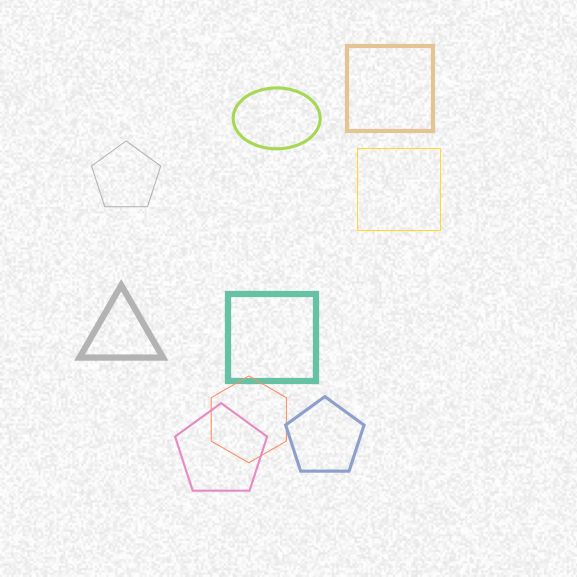[{"shape": "square", "thickness": 3, "radius": 0.38, "center": [0.471, 0.415]}, {"shape": "hexagon", "thickness": 0.5, "radius": 0.38, "center": [0.431, 0.273]}, {"shape": "pentagon", "thickness": 1.5, "radius": 0.36, "center": [0.563, 0.241]}, {"shape": "pentagon", "thickness": 1, "radius": 0.42, "center": [0.383, 0.217]}, {"shape": "oval", "thickness": 1.5, "radius": 0.38, "center": [0.479, 0.794]}, {"shape": "square", "thickness": 0.5, "radius": 0.36, "center": [0.69, 0.672]}, {"shape": "square", "thickness": 2, "radius": 0.37, "center": [0.675, 0.845]}, {"shape": "triangle", "thickness": 3, "radius": 0.42, "center": [0.21, 0.422]}, {"shape": "pentagon", "thickness": 0.5, "radius": 0.31, "center": [0.218, 0.692]}]